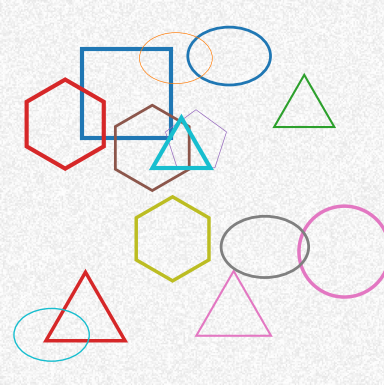[{"shape": "square", "thickness": 3, "radius": 0.58, "center": [0.328, 0.757]}, {"shape": "oval", "thickness": 2, "radius": 0.54, "center": [0.595, 0.854]}, {"shape": "oval", "thickness": 0.5, "radius": 0.47, "center": [0.457, 0.849]}, {"shape": "triangle", "thickness": 1.5, "radius": 0.45, "center": [0.79, 0.715]}, {"shape": "hexagon", "thickness": 3, "radius": 0.58, "center": [0.169, 0.678]}, {"shape": "triangle", "thickness": 2.5, "radius": 0.59, "center": [0.222, 0.174]}, {"shape": "pentagon", "thickness": 0.5, "radius": 0.42, "center": [0.509, 0.632]}, {"shape": "hexagon", "thickness": 2, "radius": 0.55, "center": [0.396, 0.616]}, {"shape": "circle", "thickness": 2.5, "radius": 0.59, "center": [0.895, 0.347]}, {"shape": "triangle", "thickness": 1.5, "radius": 0.56, "center": [0.607, 0.184]}, {"shape": "oval", "thickness": 2, "radius": 0.57, "center": [0.688, 0.359]}, {"shape": "hexagon", "thickness": 2.5, "radius": 0.55, "center": [0.448, 0.38]}, {"shape": "triangle", "thickness": 3, "radius": 0.43, "center": [0.471, 0.607]}, {"shape": "oval", "thickness": 1, "radius": 0.49, "center": [0.134, 0.13]}]